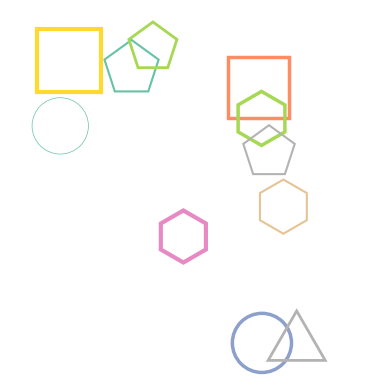[{"shape": "pentagon", "thickness": 1.5, "radius": 0.37, "center": [0.342, 0.822]}, {"shape": "circle", "thickness": 0.5, "radius": 0.37, "center": [0.156, 0.673]}, {"shape": "square", "thickness": 2.5, "radius": 0.4, "center": [0.671, 0.773]}, {"shape": "circle", "thickness": 2.5, "radius": 0.38, "center": [0.68, 0.109]}, {"shape": "hexagon", "thickness": 3, "radius": 0.34, "center": [0.476, 0.386]}, {"shape": "hexagon", "thickness": 2.5, "radius": 0.35, "center": [0.679, 0.692]}, {"shape": "pentagon", "thickness": 2, "radius": 0.33, "center": [0.397, 0.877]}, {"shape": "square", "thickness": 3, "radius": 0.41, "center": [0.179, 0.843]}, {"shape": "hexagon", "thickness": 1.5, "radius": 0.35, "center": [0.736, 0.463]}, {"shape": "pentagon", "thickness": 1.5, "radius": 0.35, "center": [0.699, 0.605]}, {"shape": "triangle", "thickness": 2, "radius": 0.43, "center": [0.771, 0.107]}]